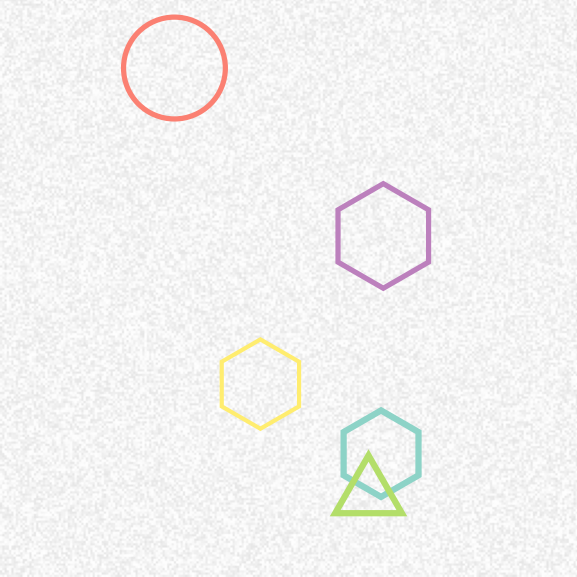[{"shape": "hexagon", "thickness": 3, "radius": 0.37, "center": [0.66, 0.214]}, {"shape": "circle", "thickness": 2.5, "radius": 0.44, "center": [0.302, 0.881]}, {"shape": "triangle", "thickness": 3, "radius": 0.33, "center": [0.638, 0.144]}, {"shape": "hexagon", "thickness": 2.5, "radius": 0.45, "center": [0.664, 0.591]}, {"shape": "hexagon", "thickness": 2, "radius": 0.39, "center": [0.451, 0.334]}]